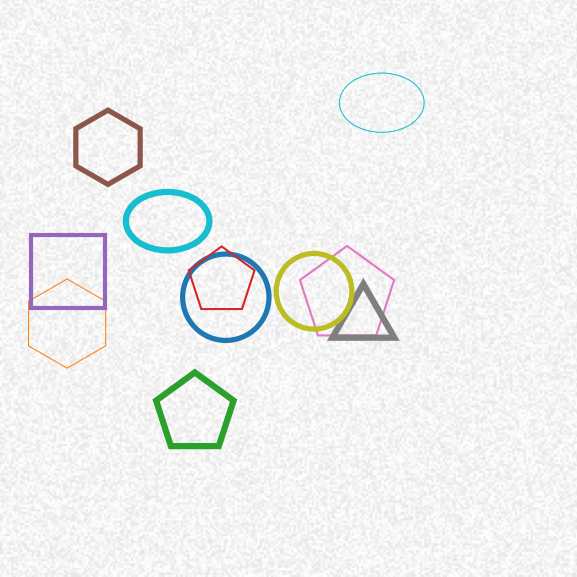[{"shape": "circle", "thickness": 2.5, "radius": 0.37, "center": [0.391, 0.484]}, {"shape": "hexagon", "thickness": 0.5, "radius": 0.39, "center": [0.116, 0.439]}, {"shape": "pentagon", "thickness": 3, "radius": 0.35, "center": [0.337, 0.284]}, {"shape": "pentagon", "thickness": 1, "radius": 0.3, "center": [0.384, 0.512]}, {"shape": "square", "thickness": 2, "radius": 0.32, "center": [0.118, 0.528]}, {"shape": "hexagon", "thickness": 2.5, "radius": 0.32, "center": [0.187, 0.744]}, {"shape": "pentagon", "thickness": 1, "radius": 0.43, "center": [0.601, 0.488]}, {"shape": "triangle", "thickness": 3, "radius": 0.31, "center": [0.629, 0.445]}, {"shape": "circle", "thickness": 2.5, "radius": 0.33, "center": [0.544, 0.495]}, {"shape": "oval", "thickness": 3, "radius": 0.36, "center": [0.29, 0.616]}, {"shape": "oval", "thickness": 0.5, "radius": 0.37, "center": [0.661, 0.821]}]